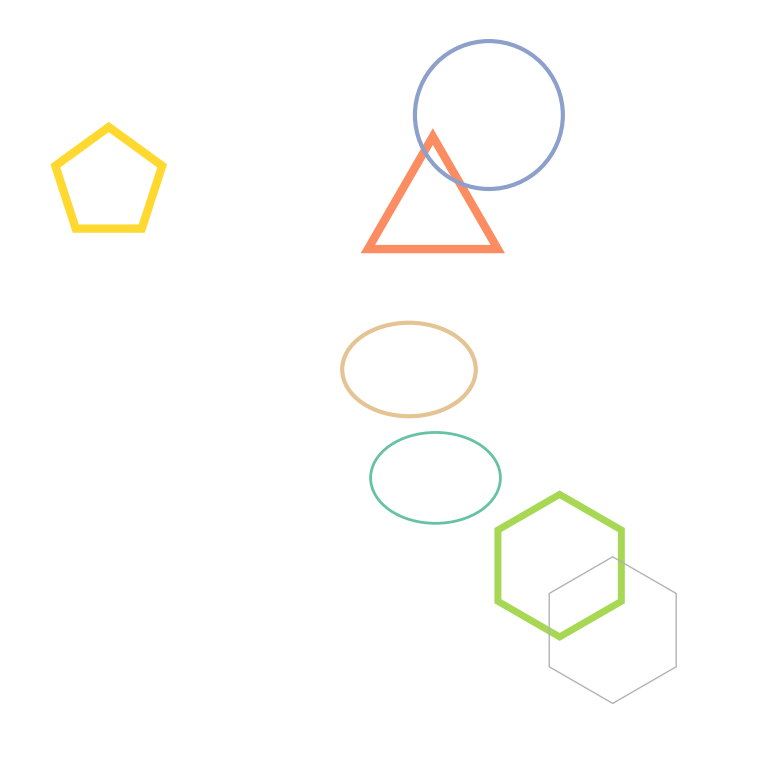[{"shape": "oval", "thickness": 1, "radius": 0.42, "center": [0.566, 0.379]}, {"shape": "triangle", "thickness": 3, "radius": 0.49, "center": [0.562, 0.725]}, {"shape": "circle", "thickness": 1.5, "radius": 0.48, "center": [0.635, 0.851]}, {"shape": "hexagon", "thickness": 2.5, "radius": 0.46, "center": [0.727, 0.265]}, {"shape": "pentagon", "thickness": 3, "radius": 0.36, "center": [0.141, 0.762]}, {"shape": "oval", "thickness": 1.5, "radius": 0.43, "center": [0.531, 0.52]}, {"shape": "hexagon", "thickness": 0.5, "radius": 0.48, "center": [0.796, 0.182]}]